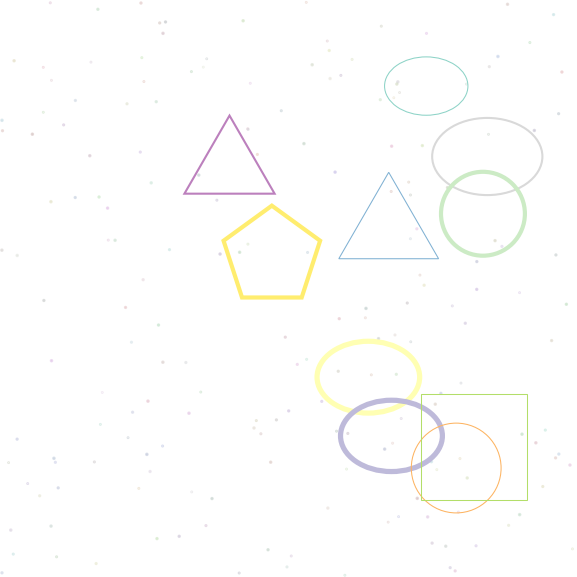[{"shape": "oval", "thickness": 0.5, "radius": 0.36, "center": [0.738, 0.85]}, {"shape": "oval", "thickness": 2.5, "radius": 0.44, "center": [0.638, 0.346]}, {"shape": "oval", "thickness": 2.5, "radius": 0.44, "center": [0.678, 0.244]}, {"shape": "triangle", "thickness": 0.5, "radius": 0.5, "center": [0.673, 0.601]}, {"shape": "circle", "thickness": 0.5, "radius": 0.39, "center": [0.79, 0.189]}, {"shape": "square", "thickness": 0.5, "radius": 0.46, "center": [0.821, 0.225]}, {"shape": "oval", "thickness": 1, "radius": 0.48, "center": [0.844, 0.728]}, {"shape": "triangle", "thickness": 1, "radius": 0.45, "center": [0.397, 0.709]}, {"shape": "circle", "thickness": 2, "radius": 0.36, "center": [0.836, 0.629]}, {"shape": "pentagon", "thickness": 2, "radius": 0.44, "center": [0.471, 0.555]}]